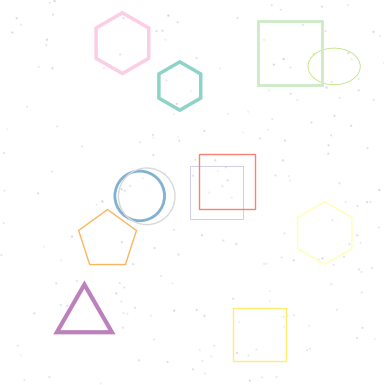[{"shape": "hexagon", "thickness": 2.5, "radius": 0.31, "center": [0.467, 0.777]}, {"shape": "hexagon", "thickness": 1, "radius": 0.41, "center": [0.843, 0.395]}, {"shape": "square", "thickness": 0.5, "radius": 0.34, "center": [0.562, 0.499]}, {"shape": "square", "thickness": 1, "radius": 0.36, "center": [0.59, 0.529]}, {"shape": "circle", "thickness": 2, "radius": 0.32, "center": [0.363, 0.491]}, {"shape": "pentagon", "thickness": 1, "radius": 0.39, "center": [0.279, 0.377]}, {"shape": "oval", "thickness": 0.5, "radius": 0.34, "center": [0.868, 0.827]}, {"shape": "hexagon", "thickness": 2.5, "radius": 0.39, "center": [0.318, 0.888]}, {"shape": "circle", "thickness": 1, "radius": 0.37, "center": [0.381, 0.49]}, {"shape": "triangle", "thickness": 3, "radius": 0.41, "center": [0.219, 0.178]}, {"shape": "square", "thickness": 2, "radius": 0.42, "center": [0.753, 0.862]}, {"shape": "square", "thickness": 1, "radius": 0.35, "center": [0.673, 0.13]}]